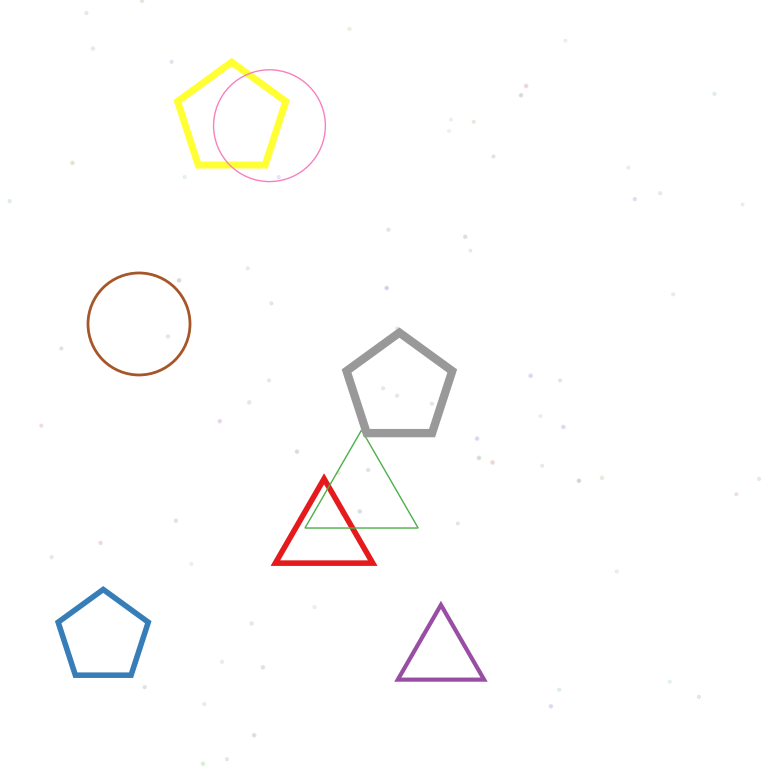[{"shape": "triangle", "thickness": 2, "radius": 0.37, "center": [0.421, 0.305]}, {"shape": "pentagon", "thickness": 2, "radius": 0.31, "center": [0.134, 0.173]}, {"shape": "triangle", "thickness": 0.5, "radius": 0.42, "center": [0.47, 0.357]}, {"shape": "triangle", "thickness": 1.5, "radius": 0.32, "center": [0.573, 0.15]}, {"shape": "pentagon", "thickness": 2.5, "radius": 0.37, "center": [0.301, 0.845]}, {"shape": "circle", "thickness": 1, "radius": 0.33, "center": [0.181, 0.579]}, {"shape": "circle", "thickness": 0.5, "radius": 0.36, "center": [0.35, 0.837]}, {"shape": "pentagon", "thickness": 3, "radius": 0.36, "center": [0.519, 0.496]}]